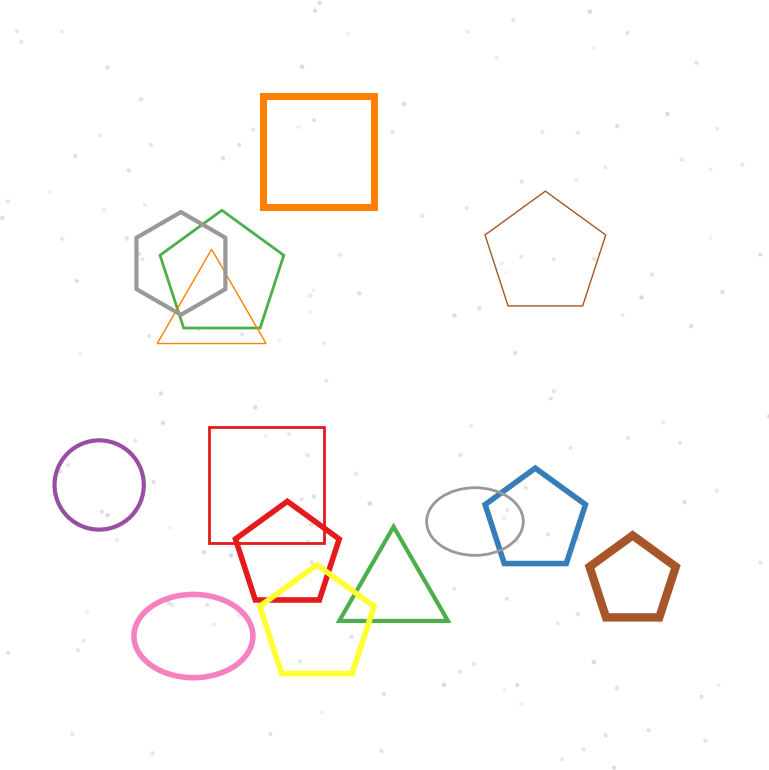[{"shape": "square", "thickness": 1, "radius": 0.38, "center": [0.346, 0.37]}, {"shape": "pentagon", "thickness": 2, "radius": 0.35, "center": [0.373, 0.278]}, {"shape": "pentagon", "thickness": 2, "radius": 0.34, "center": [0.695, 0.324]}, {"shape": "triangle", "thickness": 1.5, "radius": 0.41, "center": [0.511, 0.234]}, {"shape": "pentagon", "thickness": 1, "radius": 0.42, "center": [0.288, 0.642]}, {"shape": "circle", "thickness": 1.5, "radius": 0.29, "center": [0.129, 0.37]}, {"shape": "triangle", "thickness": 0.5, "radius": 0.41, "center": [0.275, 0.595]}, {"shape": "square", "thickness": 2.5, "radius": 0.36, "center": [0.413, 0.803]}, {"shape": "pentagon", "thickness": 2, "radius": 0.39, "center": [0.412, 0.188]}, {"shape": "pentagon", "thickness": 0.5, "radius": 0.41, "center": [0.708, 0.669]}, {"shape": "pentagon", "thickness": 3, "radius": 0.29, "center": [0.822, 0.246]}, {"shape": "oval", "thickness": 2, "radius": 0.39, "center": [0.251, 0.174]}, {"shape": "hexagon", "thickness": 1.5, "radius": 0.33, "center": [0.235, 0.658]}, {"shape": "oval", "thickness": 1, "radius": 0.31, "center": [0.617, 0.323]}]